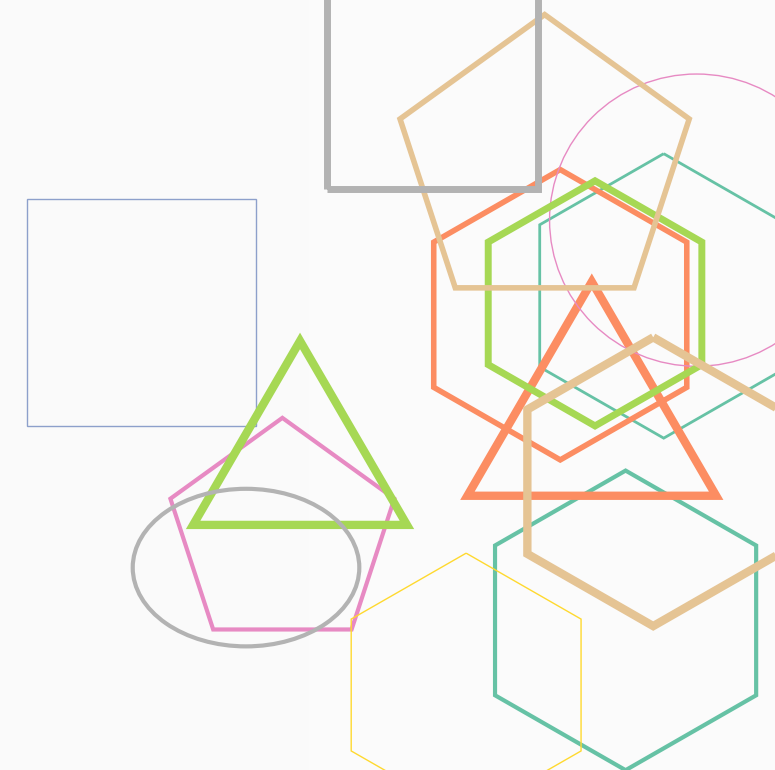[{"shape": "hexagon", "thickness": 1, "radius": 0.92, "center": [0.856, 0.616]}, {"shape": "hexagon", "thickness": 1.5, "radius": 0.97, "center": [0.807, 0.194]}, {"shape": "hexagon", "thickness": 2, "radius": 0.94, "center": [0.723, 0.591]}, {"shape": "triangle", "thickness": 3, "radius": 0.93, "center": [0.764, 0.449]}, {"shape": "square", "thickness": 0.5, "radius": 0.74, "center": [0.183, 0.594]}, {"shape": "pentagon", "thickness": 1.5, "radius": 0.76, "center": [0.364, 0.305]}, {"shape": "circle", "thickness": 0.5, "radius": 0.95, "center": [0.899, 0.714]}, {"shape": "triangle", "thickness": 3, "radius": 0.8, "center": [0.387, 0.398]}, {"shape": "hexagon", "thickness": 2.5, "radius": 0.8, "center": [0.768, 0.606]}, {"shape": "hexagon", "thickness": 0.5, "radius": 0.86, "center": [0.601, 0.11]}, {"shape": "hexagon", "thickness": 3, "radius": 0.94, "center": [0.843, 0.374]}, {"shape": "pentagon", "thickness": 2, "radius": 0.98, "center": [0.703, 0.785]}, {"shape": "oval", "thickness": 1.5, "radius": 0.73, "center": [0.317, 0.263]}, {"shape": "square", "thickness": 2.5, "radius": 0.68, "center": [0.558, 0.89]}]